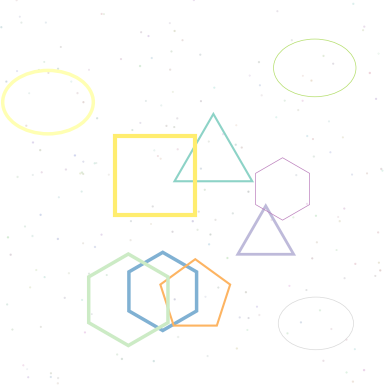[{"shape": "triangle", "thickness": 1.5, "radius": 0.58, "center": [0.554, 0.587]}, {"shape": "oval", "thickness": 2.5, "radius": 0.59, "center": [0.125, 0.735]}, {"shape": "triangle", "thickness": 2, "radius": 0.42, "center": [0.69, 0.381]}, {"shape": "hexagon", "thickness": 2.5, "radius": 0.51, "center": [0.423, 0.243]}, {"shape": "pentagon", "thickness": 1.5, "radius": 0.48, "center": [0.507, 0.231]}, {"shape": "oval", "thickness": 0.5, "radius": 0.54, "center": [0.818, 0.824]}, {"shape": "oval", "thickness": 0.5, "radius": 0.49, "center": [0.82, 0.16]}, {"shape": "hexagon", "thickness": 0.5, "radius": 0.41, "center": [0.734, 0.509]}, {"shape": "hexagon", "thickness": 2.5, "radius": 0.59, "center": [0.333, 0.221]}, {"shape": "square", "thickness": 3, "radius": 0.52, "center": [0.402, 0.544]}]